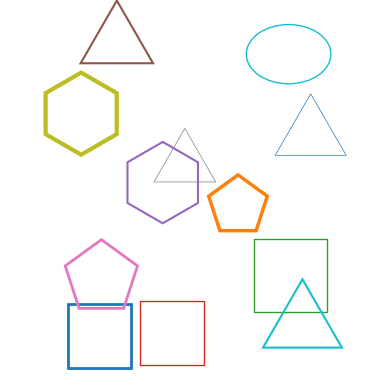[{"shape": "triangle", "thickness": 0.5, "radius": 0.53, "center": [0.807, 0.65]}, {"shape": "square", "thickness": 2, "radius": 0.42, "center": [0.258, 0.127]}, {"shape": "pentagon", "thickness": 2.5, "radius": 0.4, "center": [0.618, 0.466]}, {"shape": "square", "thickness": 1, "radius": 0.47, "center": [0.755, 0.284]}, {"shape": "square", "thickness": 1, "radius": 0.42, "center": [0.447, 0.135]}, {"shape": "hexagon", "thickness": 1.5, "radius": 0.53, "center": [0.423, 0.526]}, {"shape": "triangle", "thickness": 1.5, "radius": 0.54, "center": [0.303, 0.89]}, {"shape": "pentagon", "thickness": 2, "radius": 0.49, "center": [0.263, 0.279]}, {"shape": "triangle", "thickness": 0.5, "radius": 0.46, "center": [0.48, 0.574]}, {"shape": "hexagon", "thickness": 3, "radius": 0.53, "center": [0.211, 0.705]}, {"shape": "triangle", "thickness": 1.5, "radius": 0.59, "center": [0.786, 0.156]}, {"shape": "oval", "thickness": 1, "radius": 0.55, "center": [0.75, 0.859]}]